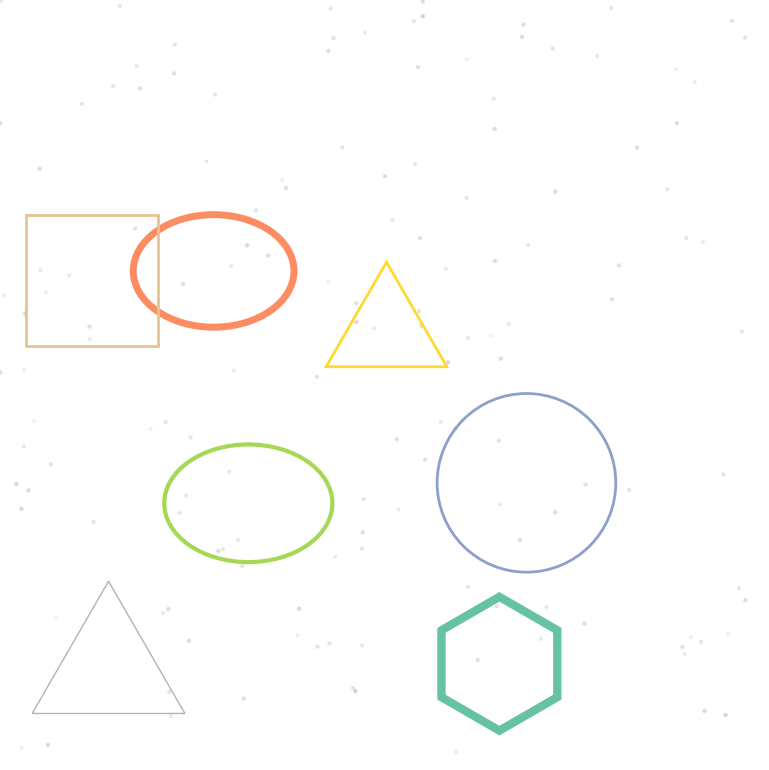[{"shape": "hexagon", "thickness": 3, "radius": 0.43, "center": [0.649, 0.138]}, {"shape": "oval", "thickness": 2.5, "radius": 0.52, "center": [0.277, 0.648]}, {"shape": "circle", "thickness": 1, "radius": 0.58, "center": [0.684, 0.373]}, {"shape": "oval", "thickness": 1.5, "radius": 0.55, "center": [0.322, 0.346]}, {"shape": "triangle", "thickness": 1, "radius": 0.45, "center": [0.502, 0.569]}, {"shape": "square", "thickness": 1, "radius": 0.43, "center": [0.119, 0.636]}, {"shape": "triangle", "thickness": 0.5, "radius": 0.57, "center": [0.141, 0.131]}]